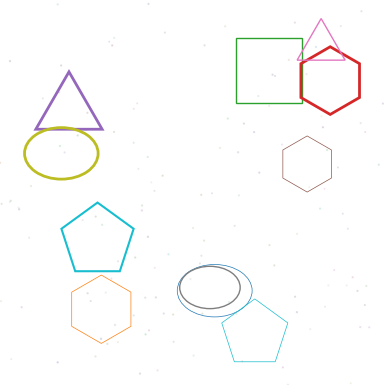[{"shape": "oval", "thickness": 0.5, "radius": 0.49, "center": [0.558, 0.245]}, {"shape": "hexagon", "thickness": 0.5, "radius": 0.44, "center": [0.263, 0.197]}, {"shape": "square", "thickness": 1, "radius": 0.42, "center": [0.699, 0.816]}, {"shape": "hexagon", "thickness": 2, "radius": 0.44, "center": [0.858, 0.791]}, {"shape": "triangle", "thickness": 2, "radius": 0.5, "center": [0.179, 0.714]}, {"shape": "hexagon", "thickness": 0.5, "radius": 0.36, "center": [0.798, 0.574]}, {"shape": "triangle", "thickness": 1, "radius": 0.36, "center": [0.834, 0.88]}, {"shape": "oval", "thickness": 1, "radius": 0.39, "center": [0.545, 0.253]}, {"shape": "oval", "thickness": 2, "radius": 0.48, "center": [0.159, 0.602]}, {"shape": "pentagon", "thickness": 1.5, "radius": 0.49, "center": [0.253, 0.375]}, {"shape": "pentagon", "thickness": 0.5, "radius": 0.45, "center": [0.662, 0.133]}]